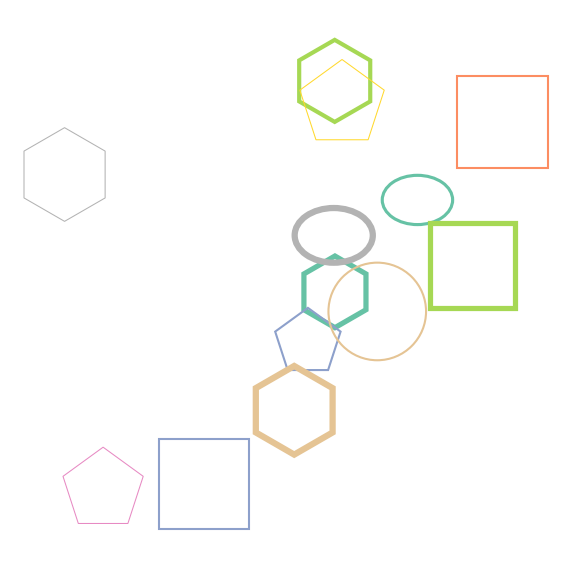[{"shape": "oval", "thickness": 1.5, "radius": 0.3, "center": [0.723, 0.653]}, {"shape": "hexagon", "thickness": 2.5, "radius": 0.31, "center": [0.58, 0.494]}, {"shape": "square", "thickness": 1, "radius": 0.4, "center": [0.87, 0.787]}, {"shape": "pentagon", "thickness": 1, "radius": 0.3, "center": [0.533, 0.407]}, {"shape": "square", "thickness": 1, "radius": 0.39, "center": [0.353, 0.161]}, {"shape": "pentagon", "thickness": 0.5, "radius": 0.37, "center": [0.179, 0.152]}, {"shape": "hexagon", "thickness": 2, "radius": 0.36, "center": [0.58, 0.859]}, {"shape": "square", "thickness": 2.5, "radius": 0.37, "center": [0.818, 0.539]}, {"shape": "pentagon", "thickness": 0.5, "radius": 0.38, "center": [0.592, 0.819]}, {"shape": "circle", "thickness": 1, "radius": 0.42, "center": [0.653, 0.46]}, {"shape": "hexagon", "thickness": 3, "radius": 0.38, "center": [0.509, 0.289]}, {"shape": "oval", "thickness": 3, "radius": 0.34, "center": [0.578, 0.592]}, {"shape": "hexagon", "thickness": 0.5, "radius": 0.41, "center": [0.112, 0.697]}]